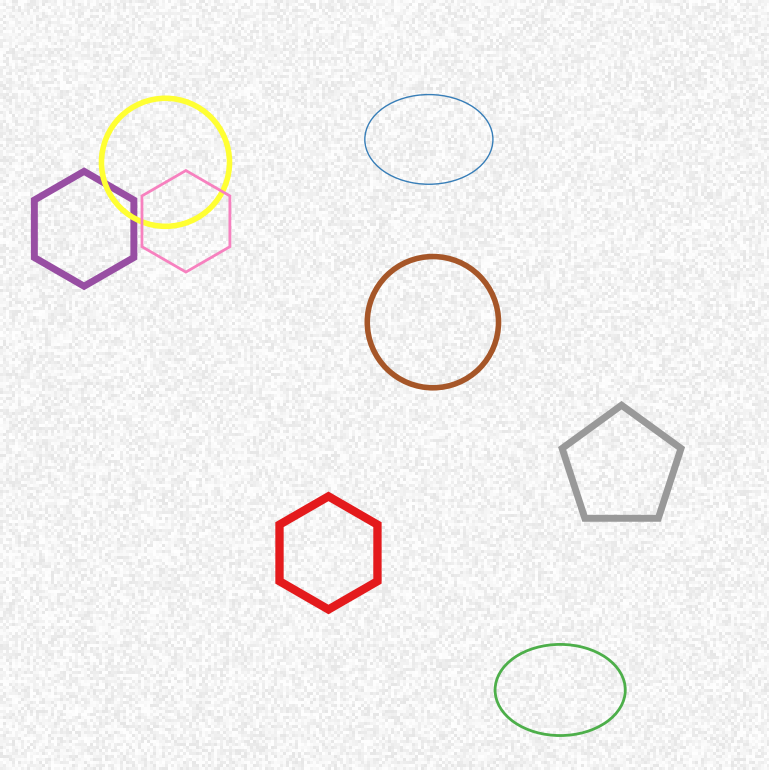[{"shape": "hexagon", "thickness": 3, "radius": 0.37, "center": [0.427, 0.282]}, {"shape": "oval", "thickness": 0.5, "radius": 0.42, "center": [0.557, 0.819]}, {"shape": "oval", "thickness": 1, "radius": 0.42, "center": [0.728, 0.104]}, {"shape": "hexagon", "thickness": 2.5, "radius": 0.37, "center": [0.109, 0.703]}, {"shape": "circle", "thickness": 2, "radius": 0.42, "center": [0.215, 0.789]}, {"shape": "circle", "thickness": 2, "radius": 0.43, "center": [0.562, 0.582]}, {"shape": "hexagon", "thickness": 1, "radius": 0.33, "center": [0.241, 0.713]}, {"shape": "pentagon", "thickness": 2.5, "radius": 0.41, "center": [0.807, 0.393]}]